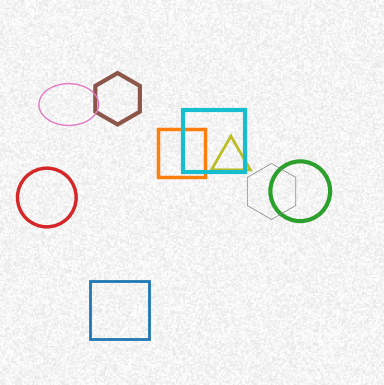[{"shape": "square", "thickness": 2, "radius": 0.38, "center": [0.31, 0.195]}, {"shape": "square", "thickness": 2.5, "radius": 0.31, "center": [0.471, 0.602]}, {"shape": "circle", "thickness": 3, "radius": 0.39, "center": [0.78, 0.503]}, {"shape": "circle", "thickness": 2.5, "radius": 0.38, "center": [0.122, 0.487]}, {"shape": "hexagon", "thickness": 3, "radius": 0.33, "center": [0.305, 0.743]}, {"shape": "oval", "thickness": 1, "radius": 0.39, "center": [0.179, 0.728]}, {"shape": "hexagon", "thickness": 0.5, "radius": 0.36, "center": [0.705, 0.503]}, {"shape": "triangle", "thickness": 2, "radius": 0.29, "center": [0.6, 0.588]}, {"shape": "square", "thickness": 3, "radius": 0.4, "center": [0.557, 0.635]}]